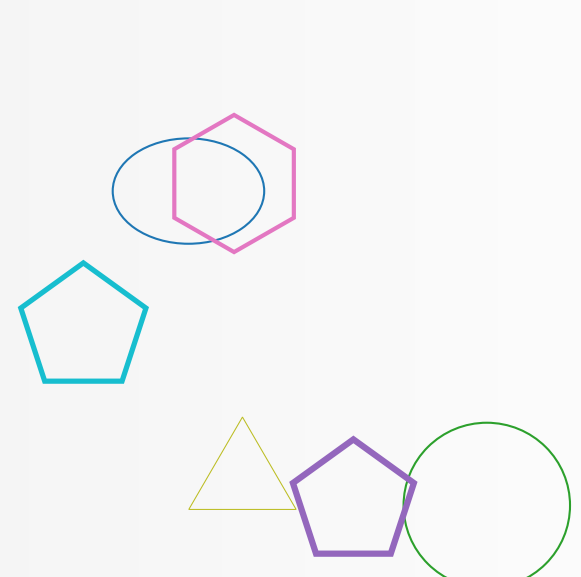[{"shape": "oval", "thickness": 1, "radius": 0.65, "center": [0.324, 0.668]}, {"shape": "circle", "thickness": 1, "radius": 0.72, "center": [0.837, 0.124]}, {"shape": "pentagon", "thickness": 3, "radius": 0.55, "center": [0.608, 0.129]}, {"shape": "hexagon", "thickness": 2, "radius": 0.59, "center": [0.403, 0.681]}, {"shape": "triangle", "thickness": 0.5, "radius": 0.53, "center": [0.417, 0.17]}, {"shape": "pentagon", "thickness": 2.5, "radius": 0.57, "center": [0.143, 0.431]}]